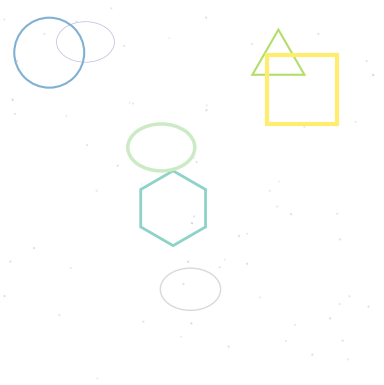[{"shape": "hexagon", "thickness": 2, "radius": 0.49, "center": [0.45, 0.459]}, {"shape": "oval", "thickness": 0.5, "radius": 0.38, "center": [0.222, 0.891]}, {"shape": "circle", "thickness": 1.5, "radius": 0.45, "center": [0.128, 0.863]}, {"shape": "triangle", "thickness": 1.5, "radius": 0.39, "center": [0.723, 0.845]}, {"shape": "oval", "thickness": 1, "radius": 0.39, "center": [0.495, 0.249]}, {"shape": "oval", "thickness": 2.5, "radius": 0.44, "center": [0.419, 0.617]}, {"shape": "square", "thickness": 3, "radius": 0.45, "center": [0.784, 0.768]}]